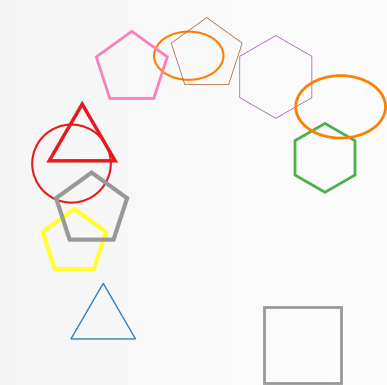[{"shape": "circle", "thickness": 1.5, "radius": 0.51, "center": [0.184, 0.575]}, {"shape": "triangle", "thickness": 2.5, "radius": 0.49, "center": [0.212, 0.631]}, {"shape": "triangle", "thickness": 1, "radius": 0.48, "center": [0.266, 0.168]}, {"shape": "hexagon", "thickness": 2, "radius": 0.45, "center": [0.839, 0.59]}, {"shape": "hexagon", "thickness": 0.5, "radius": 0.54, "center": [0.712, 0.8]}, {"shape": "oval", "thickness": 2, "radius": 0.58, "center": [0.879, 0.722]}, {"shape": "oval", "thickness": 1.5, "radius": 0.45, "center": [0.487, 0.855]}, {"shape": "pentagon", "thickness": 3, "radius": 0.43, "center": [0.192, 0.371]}, {"shape": "pentagon", "thickness": 0.5, "radius": 0.48, "center": [0.533, 0.858]}, {"shape": "pentagon", "thickness": 2, "radius": 0.48, "center": [0.34, 0.822]}, {"shape": "pentagon", "thickness": 3, "radius": 0.48, "center": [0.236, 0.455]}, {"shape": "square", "thickness": 2, "radius": 0.49, "center": [0.78, 0.105]}]